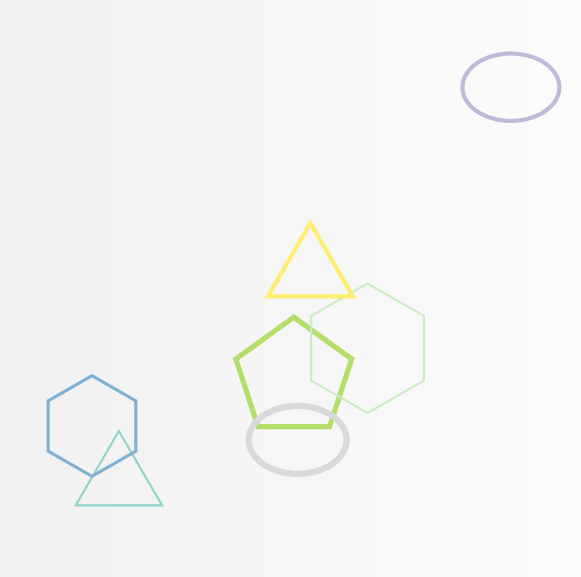[{"shape": "triangle", "thickness": 1, "radius": 0.43, "center": [0.205, 0.167]}, {"shape": "oval", "thickness": 2, "radius": 0.42, "center": [0.879, 0.848]}, {"shape": "hexagon", "thickness": 1.5, "radius": 0.44, "center": [0.158, 0.261]}, {"shape": "pentagon", "thickness": 2.5, "radius": 0.52, "center": [0.505, 0.345]}, {"shape": "oval", "thickness": 3, "radius": 0.42, "center": [0.512, 0.237]}, {"shape": "hexagon", "thickness": 1, "radius": 0.56, "center": [0.632, 0.396]}, {"shape": "triangle", "thickness": 2, "radius": 0.42, "center": [0.534, 0.528]}]